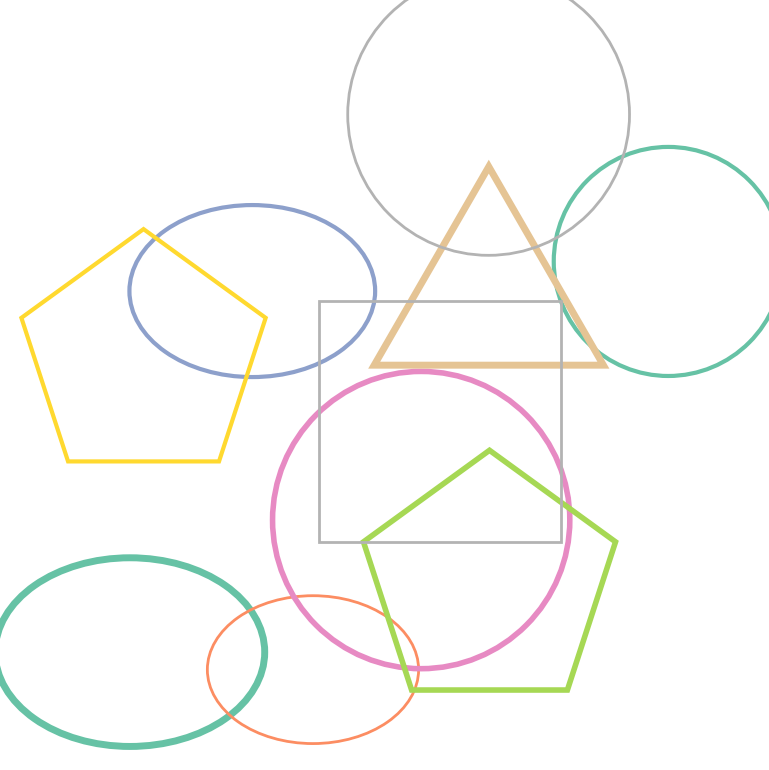[{"shape": "circle", "thickness": 1.5, "radius": 0.74, "center": [0.868, 0.66]}, {"shape": "oval", "thickness": 2.5, "radius": 0.88, "center": [0.169, 0.153]}, {"shape": "oval", "thickness": 1, "radius": 0.69, "center": [0.406, 0.13]}, {"shape": "oval", "thickness": 1.5, "radius": 0.8, "center": [0.328, 0.622]}, {"shape": "circle", "thickness": 2, "radius": 0.97, "center": [0.547, 0.325]}, {"shape": "pentagon", "thickness": 2, "radius": 0.86, "center": [0.636, 0.243]}, {"shape": "pentagon", "thickness": 1.5, "radius": 0.83, "center": [0.186, 0.536]}, {"shape": "triangle", "thickness": 2.5, "radius": 0.86, "center": [0.635, 0.612]}, {"shape": "circle", "thickness": 1, "radius": 0.91, "center": [0.635, 0.851]}, {"shape": "square", "thickness": 1, "radius": 0.78, "center": [0.571, 0.453]}]